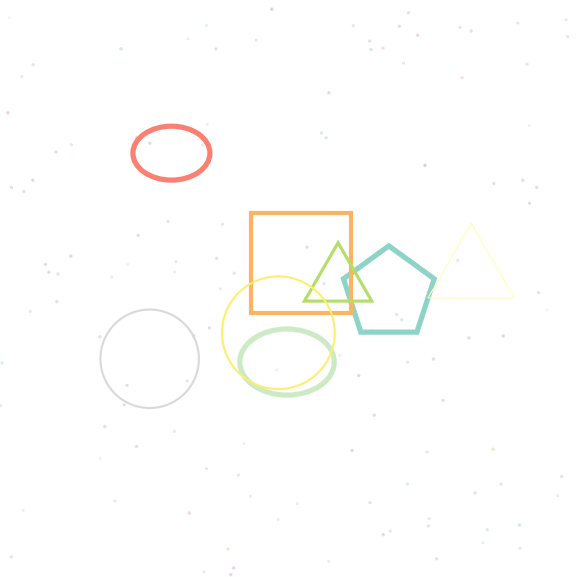[{"shape": "pentagon", "thickness": 2.5, "radius": 0.41, "center": [0.673, 0.491]}, {"shape": "triangle", "thickness": 0.5, "radius": 0.43, "center": [0.816, 0.526]}, {"shape": "oval", "thickness": 2.5, "radius": 0.33, "center": [0.297, 0.734]}, {"shape": "square", "thickness": 2, "radius": 0.43, "center": [0.521, 0.544]}, {"shape": "triangle", "thickness": 1.5, "radius": 0.34, "center": [0.585, 0.511]}, {"shape": "circle", "thickness": 1, "radius": 0.43, "center": [0.259, 0.378]}, {"shape": "oval", "thickness": 2.5, "radius": 0.41, "center": [0.497, 0.372]}, {"shape": "circle", "thickness": 1, "radius": 0.49, "center": [0.482, 0.423]}]